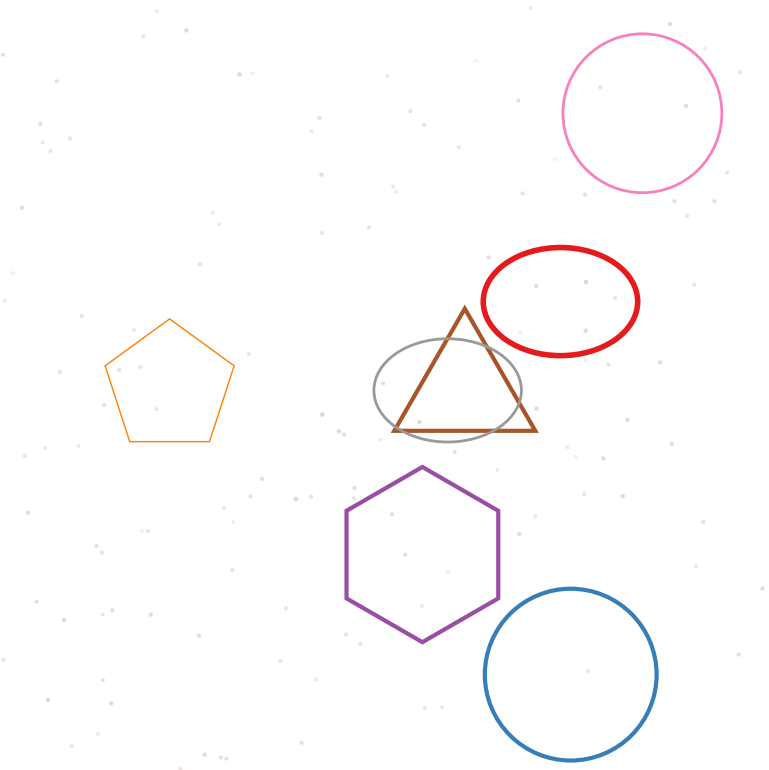[{"shape": "oval", "thickness": 2, "radius": 0.5, "center": [0.728, 0.608]}, {"shape": "circle", "thickness": 1.5, "radius": 0.56, "center": [0.741, 0.124]}, {"shape": "hexagon", "thickness": 1.5, "radius": 0.57, "center": [0.549, 0.28]}, {"shape": "pentagon", "thickness": 0.5, "radius": 0.44, "center": [0.22, 0.498]}, {"shape": "triangle", "thickness": 1.5, "radius": 0.53, "center": [0.604, 0.493]}, {"shape": "circle", "thickness": 1, "radius": 0.52, "center": [0.834, 0.853]}, {"shape": "oval", "thickness": 1, "radius": 0.48, "center": [0.581, 0.493]}]